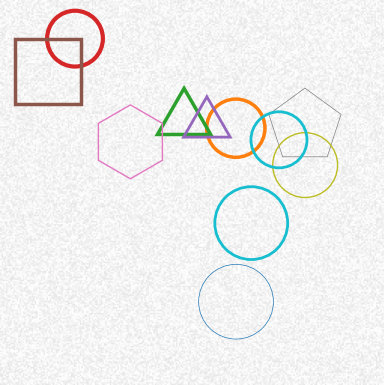[{"shape": "circle", "thickness": 0.5, "radius": 0.49, "center": [0.613, 0.216]}, {"shape": "circle", "thickness": 2.5, "radius": 0.38, "center": [0.613, 0.667]}, {"shape": "triangle", "thickness": 2.5, "radius": 0.4, "center": [0.478, 0.691]}, {"shape": "circle", "thickness": 3, "radius": 0.36, "center": [0.195, 0.9]}, {"shape": "triangle", "thickness": 2, "radius": 0.35, "center": [0.537, 0.679]}, {"shape": "square", "thickness": 2.5, "radius": 0.42, "center": [0.125, 0.815]}, {"shape": "hexagon", "thickness": 1, "radius": 0.48, "center": [0.339, 0.632]}, {"shape": "pentagon", "thickness": 0.5, "radius": 0.49, "center": [0.792, 0.673]}, {"shape": "circle", "thickness": 1, "radius": 0.42, "center": [0.793, 0.571]}, {"shape": "circle", "thickness": 2, "radius": 0.36, "center": [0.725, 0.637]}, {"shape": "circle", "thickness": 2, "radius": 0.47, "center": [0.653, 0.421]}]